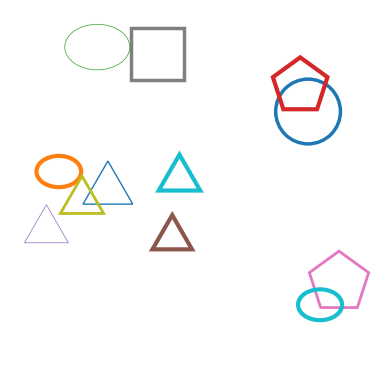[{"shape": "triangle", "thickness": 1, "radius": 0.37, "center": [0.28, 0.507]}, {"shape": "circle", "thickness": 2.5, "radius": 0.42, "center": [0.8, 0.71]}, {"shape": "oval", "thickness": 3, "radius": 0.29, "center": [0.153, 0.554]}, {"shape": "oval", "thickness": 0.5, "radius": 0.42, "center": [0.253, 0.878]}, {"shape": "pentagon", "thickness": 3, "radius": 0.37, "center": [0.78, 0.776]}, {"shape": "triangle", "thickness": 0.5, "radius": 0.33, "center": [0.12, 0.402]}, {"shape": "triangle", "thickness": 3, "radius": 0.3, "center": [0.447, 0.382]}, {"shape": "pentagon", "thickness": 2, "radius": 0.4, "center": [0.881, 0.267]}, {"shape": "square", "thickness": 2.5, "radius": 0.34, "center": [0.409, 0.859]}, {"shape": "triangle", "thickness": 2, "radius": 0.32, "center": [0.213, 0.478]}, {"shape": "oval", "thickness": 3, "radius": 0.29, "center": [0.831, 0.208]}, {"shape": "triangle", "thickness": 3, "radius": 0.31, "center": [0.466, 0.536]}]